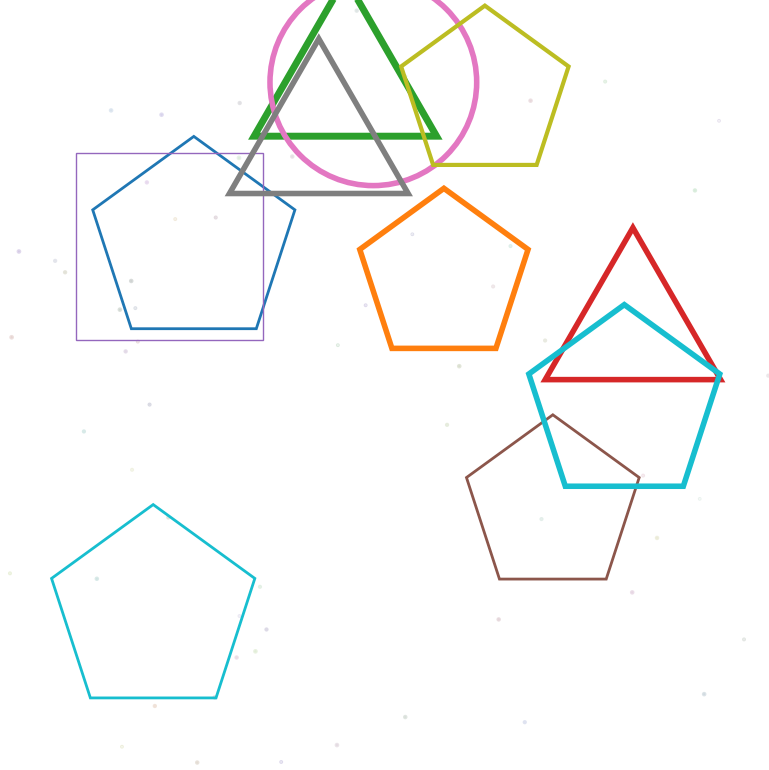[{"shape": "pentagon", "thickness": 1, "radius": 0.69, "center": [0.252, 0.685]}, {"shape": "pentagon", "thickness": 2, "radius": 0.57, "center": [0.577, 0.641]}, {"shape": "triangle", "thickness": 2.5, "radius": 0.68, "center": [0.448, 0.892]}, {"shape": "triangle", "thickness": 2, "radius": 0.66, "center": [0.822, 0.573]}, {"shape": "square", "thickness": 0.5, "radius": 0.61, "center": [0.22, 0.68]}, {"shape": "pentagon", "thickness": 1, "radius": 0.59, "center": [0.718, 0.343]}, {"shape": "circle", "thickness": 2, "radius": 0.67, "center": [0.485, 0.893]}, {"shape": "triangle", "thickness": 2, "radius": 0.67, "center": [0.414, 0.816]}, {"shape": "pentagon", "thickness": 1.5, "radius": 0.57, "center": [0.63, 0.878]}, {"shape": "pentagon", "thickness": 2, "radius": 0.65, "center": [0.811, 0.474]}, {"shape": "pentagon", "thickness": 1, "radius": 0.69, "center": [0.199, 0.206]}]